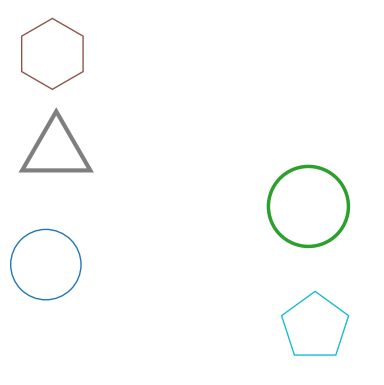[{"shape": "circle", "thickness": 1, "radius": 0.46, "center": [0.119, 0.313]}, {"shape": "circle", "thickness": 2.5, "radius": 0.52, "center": [0.801, 0.464]}, {"shape": "hexagon", "thickness": 1, "radius": 0.46, "center": [0.136, 0.86]}, {"shape": "triangle", "thickness": 3, "radius": 0.51, "center": [0.146, 0.608]}, {"shape": "pentagon", "thickness": 1, "radius": 0.46, "center": [0.818, 0.152]}]